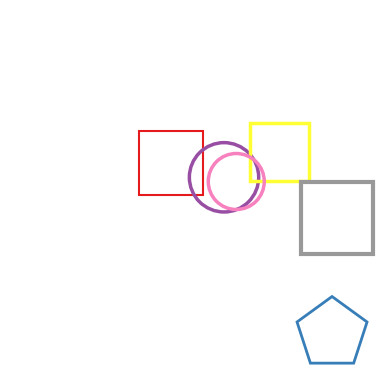[{"shape": "square", "thickness": 1.5, "radius": 0.42, "center": [0.444, 0.576]}, {"shape": "pentagon", "thickness": 2, "radius": 0.48, "center": [0.862, 0.134]}, {"shape": "circle", "thickness": 2.5, "radius": 0.45, "center": [0.582, 0.539]}, {"shape": "square", "thickness": 2.5, "radius": 0.38, "center": [0.726, 0.605]}, {"shape": "circle", "thickness": 2.5, "radius": 0.36, "center": [0.614, 0.529]}, {"shape": "square", "thickness": 3, "radius": 0.47, "center": [0.875, 0.433]}]